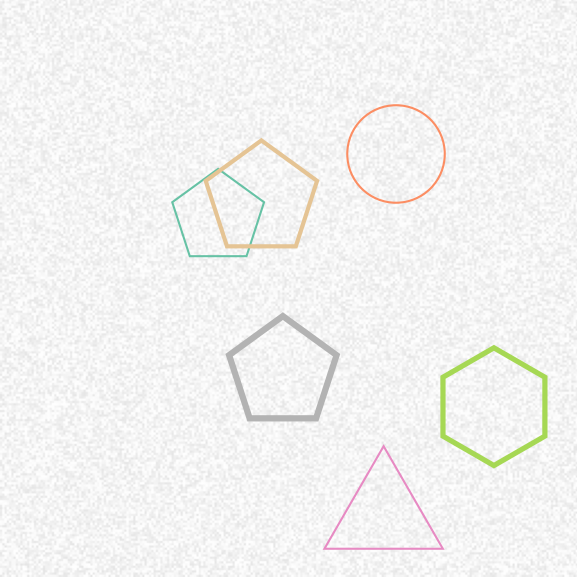[{"shape": "pentagon", "thickness": 1, "radius": 0.42, "center": [0.378, 0.623]}, {"shape": "circle", "thickness": 1, "radius": 0.42, "center": [0.686, 0.732]}, {"shape": "triangle", "thickness": 1, "radius": 0.59, "center": [0.664, 0.108]}, {"shape": "hexagon", "thickness": 2.5, "radius": 0.51, "center": [0.855, 0.295]}, {"shape": "pentagon", "thickness": 2, "radius": 0.51, "center": [0.453, 0.655]}, {"shape": "pentagon", "thickness": 3, "radius": 0.49, "center": [0.49, 0.354]}]